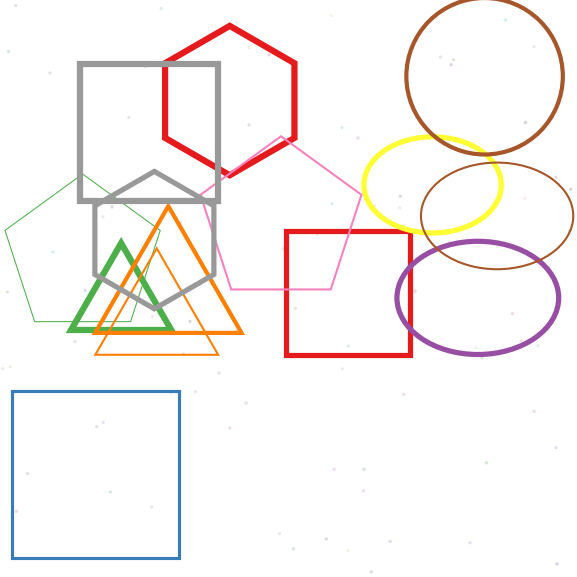[{"shape": "square", "thickness": 2.5, "radius": 0.54, "center": [0.603, 0.492]}, {"shape": "hexagon", "thickness": 3, "radius": 0.65, "center": [0.398, 0.825]}, {"shape": "square", "thickness": 1.5, "radius": 0.72, "center": [0.165, 0.178]}, {"shape": "pentagon", "thickness": 0.5, "radius": 0.71, "center": [0.143, 0.556]}, {"shape": "triangle", "thickness": 3, "radius": 0.5, "center": [0.21, 0.478]}, {"shape": "oval", "thickness": 2.5, "radius": 0.7, "center": [0.827, 0.483]}, {"shape": "triangle", "thickness": 2, "radius": 0.73, "center": [0.291, 0.496]}, {"shape": "triangle", "thickness": 1, "radius": 0.61, "center": [0.271, 0.446]}, {"shape": "oval", "thickness": 2.5, "radius": 0.59, "center": [0.749, 0.679]}, {"shape": "oval", "thickness": 1, "radius": 0.66, "center": [0.861, 0.625]}, {"shape": "circle", "thickness": 2, "radius": 0.68, "center": [0.839, 0.867]}, {"shape": "pentagon", "thickness": 1, "radius": 0.73, "center": [0.487, 0.617]}, {"shape": "hexagon", "thickness": 2.5, "radius": 0.59, "center": [0.267, 0.583]}, {"shape": "square", "thickness": 3, "radius": 0.6, "center": [0.258, 0.77]}]